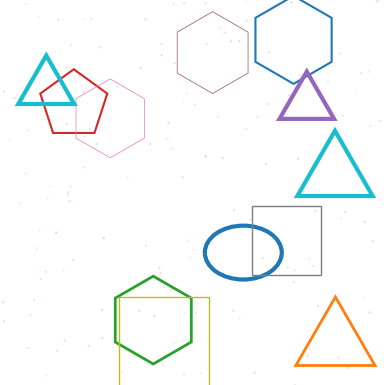[{"shape": "hexagon", "thickness": 1.5, "radius": 0.57, "center": [0.762, 0.896]}, {"shape": "oval", "thickness": 3, "radius": 0.5, "center": [0.632, 0.344]}, {"shape": "triangle", "thickness": 2, "radius": 0.59, "center": [0.871, 0.11]}, {"shape": "hexagon", "thickness": 2, "radius": 0.57, "center": [0.398, 0.169]}, {"shape": "pentagon", "thickness": 1.5, "radius": 0.46, "center": [0.192, 0.729]}, {"shape": "triangle", "thickness": 3, "radius": 0.41, "center": [0.797, 0.732]}, {"shape": "hexagon", "thickness": 0.5, "radius": 0.53, "center": [0.552, 0.863]}, {"shape": "hexagon", "thickness": 0.5, "radius": 0.51, "center": [0.286, 0.692]}, {"shape": "square", "thickness": 1, "radius": 0.45, "center": [0.744, 0.375]}, {"shape": "square", "thickness": 1, "radius": 0.59, "center": [0.426, 0.112]}, {"shape": "triangle", "thickness": 3, "radius": 0.42, "center": [0.12, 0.772]}, {"shape": "triangle", "thickness": 3, "radius": 0.56, "center": [0.87, 0.547]}]